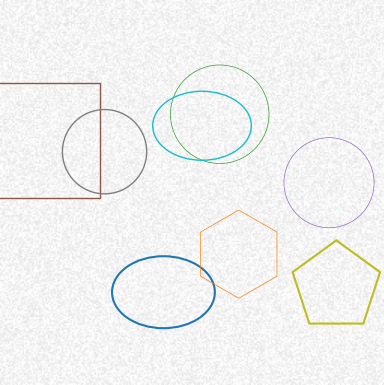[{"shape": "oval", "thickness": 1.5, "radius": 0.67, "center": [0.425, 0.241]}, {"shape": "hexagon", "thickness": 0.5, "radius": 0.57, "center": [0.62, 0.34]}, {"shape": "circle", "thickness": 0.5, "radius": 0.64, "center": [0.571, 0.703]}, {"shape": "circle", "thickness": 0.5, "radius": 0.59, "center": [0.855, 0.525]}, {"shape": "square", "thickness": 1, "radius": 0.74, "center": [0.112, 0.635]}, {"shape": "circle", "thickness": 1, "radius": 0.55, "center": [0.272, 0.606]}, {"shape": "pentagon", "thickness": 1.5, "radius": 0.6, "center": [0.874, 0.256]}, {"shape": "oval", "thickness": 1, "radius": 0.64, "center": [0.525, 0.673]}]